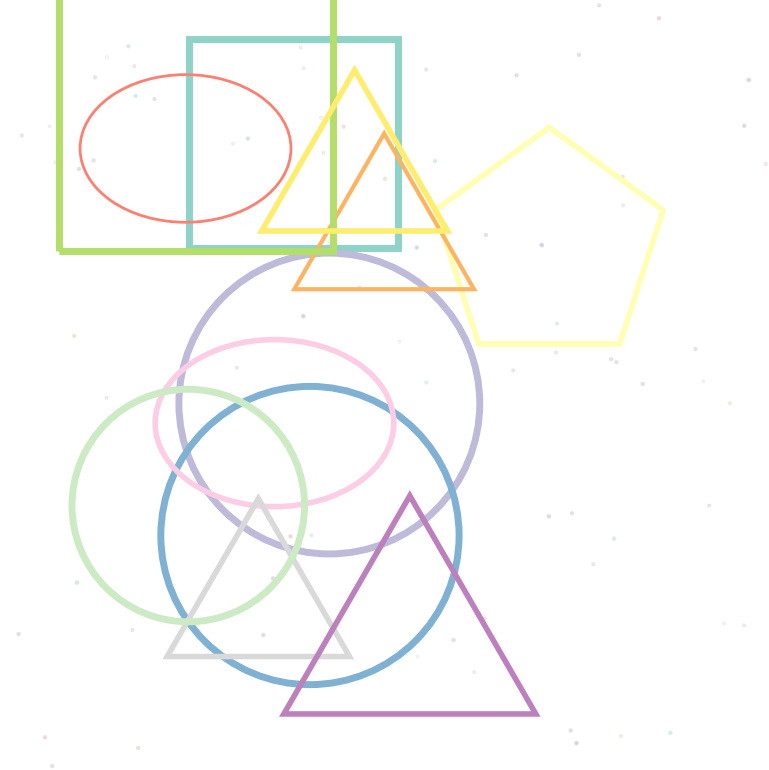[{"shape": "square", "thickness": 2.5, "radius": 0.68, "center": [0.381, 0.814]}, {"shape": "pentagon", "thickness": 2, "radius": 0.78, "center": [0.713, 0.679]}, {"shape": "circle", "thickness": 2.5, "radius": 0.98, "center": [0.428, 0.476]}, {"shape": "oval", "thickness": 1, "radius": 0.68, "center": [0.241, 0.807]}, {"shape": "circle", "thickness": 2.5, "radius": 0.97, "center": [0.403, 0.305]}, {"shape": "triangle", "thickness": 1.5, "radius": 0.67, "center": [0.499, 0.692]}, {"shape": "square", "thickness": 2.5, "radius": 0.89, "center": [0.254, 0.852]}, {"shape": "oval", "thickness": 2, "radius": 0.77, "center": [0.356, 0.451]}, {"shape": "triangle", "thickness": 2, "radius": 0.68, "center": [0.336, 0.216]}, {"shape": "triangle", "thickness": 2, "radius": 0.94, "center": [0.532, 0.167]}, {"shape": "circle", "thickness": 2.5, "radius": 0.75, "center": [0.244, 0.343]}, {"shape": "triangle", "thickness": 2, "radius": 0.7, "center": [0.461, 0.77]}]